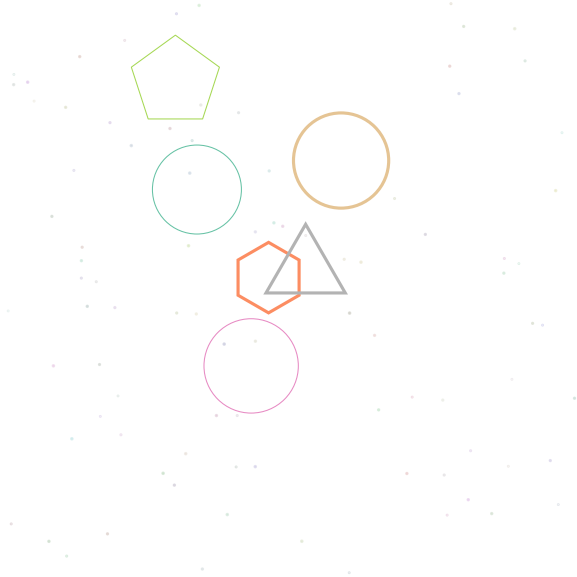[{"shape": "circle", "thickness": 0.5, "radius": 0.39, "center": [0.341, 0.671]}, {"shape": "hexagon", "thickness": 1.5, "radius": 0.31, "center": [0.465, 0.518]}, {"shape": "circle", "thickness": 0.5, "radius": 0.41, "center": [0.435, 0.366]}, {"shape": "pentagon", "thickness": 0.5, "radius": 0.4, "center": [0.304, 0.858]}, {"shape": "circle", "thickness": 1.5, "radius": 0.41, "center": [0.591, 0.721]}, {"shape": "triangle", "thickness": 1.5, "radius": 0.4, "center": [0.529, 0.531]}]